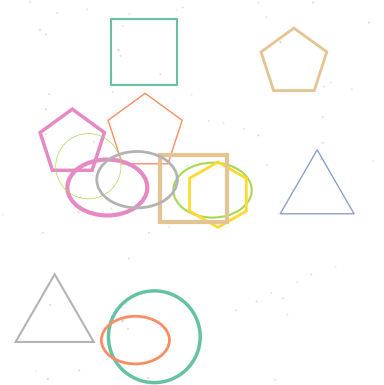[{"shape": "circle", "thickness": 2.5, "radius": 0.6, "center": [0.401, 0.125]}, {"shape": "square", "thickness": 1.5, "radius": 0.43, "center": [0.375, 0.866]}, {"shape": "oval", "thickness": 2, "radius": 0.44, "center": [0.352, 0.117]}, {"shape": "pentagon", "thickness": 1, "radius": 0.51, "center": [0.377, 0.656]}, {"shape": "triangle", "thickness": 1, "radius": 0.55, "center": [0.824, 0.5]}, {"shape": "oval", "thickness": 3, "radius": 0.52, "center": [0.279, 0.513]}, {"shape": "pentagon", "thickness": 2.5, "radius": 0.44, "center": [0.188, 0.629]}, {"shape": "oval", "thickness": 1.5, "radius": 0.51, "center": [0.552, 0.506]}, {"shape": "circle", "thickness": 0.5, "radius": 0.42, "center": [0.23, 0.568]}, {"shape": "hexagon", "thickness": 2, "radius": 0.43, "center": [0.566, 0.494]}, {"shape": "pentagon", "thickness": 2, "radius": 0.45, "center": [0.763, 0.837]}, {"shape": "square", "thickness": 3, "radius": 0.44, "center": [0.502, 0.511]}, {"shape": "oval", "thickness": 2, "radius": 0.52, "center": [0.356, 0.533]}, {"shape": "triangle", "thickness": 1.5, "radius": 0.59, "center": [0.142, 0.17]}]